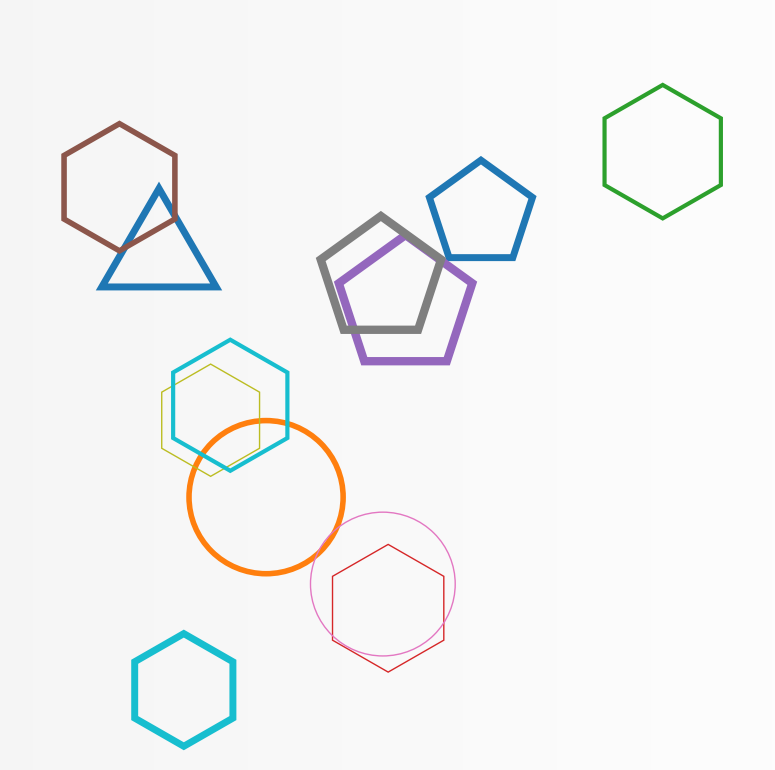[{"shape": "pentagon", "thickness": 2.5, "radius": 0.35, "center": [0.621, 0.722]}, {"shape": "triangle", "thickness": 2.5, "radius": 0.43, "center": [0.205, 0.67]}, {"shape": "circle", "thickness": 2, "radius": 0.5, "center": [0.343, 0.354]}, {"shape": "hexagon", "thickness": 1.5, "radius": 0.43, "center": [0.855, 0.803]}, {"shape": "hexagon", "thickness": 0.5, "radius": 0.41, "center": [0.501, 0.21]}, {"shape": "pentagon", "thickness": 3, "radius": 0.45, "center": [0.523, 0.604]}, {"shape": "hexagon", "thickness": 2, "radius": 0.41, "center": [0.154, 0.757]}, {"shape": "circle", "thickness": 0.5, "radius": 0.47, "center": [0.494, 0.241]}, {"shape": "pentagon", "thickness": 3, "radius": 0.41, "center": [0.491, 0.638]}, {"shape": "hexagon", "thickness": 0.5, "radius": 0.36, "center": [0.272, 0.454]}, {"shape": "hexagon", "thickness": 2.5, "radius": 0.37, "center": [0.237, 0.104]}, {"shape": "hexagon", "thickness": 1.5, "radius": 0.43, "center": [0.297, 0.474]}]